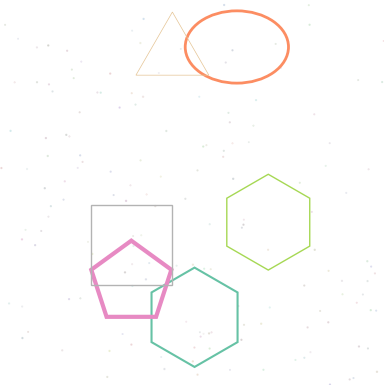[{"shape": "hexagon", "thickness": 1.5, "radius": 0.65, "center": [0.505, 0.176]}, {"shape": "oval", "thickness": 2, "radius": 0.67, "center": [0.615, 0.878]}, {"shape": "pentagon", "thickness": 3, "radius": 0.55, "center": [0.341, 0.266]}, {"shape": "hexagon", "thickness": 1, "radius": 0.62, "center": [0.697, 0.423]}, {"shape": "triangle", "thickness": 0.5, "radius": 0.55, "center": [0.448, 0.859]}, {"shape": "square", "thickness": 1, "radius": 0.52, "center": [0.341, 0.363]}]